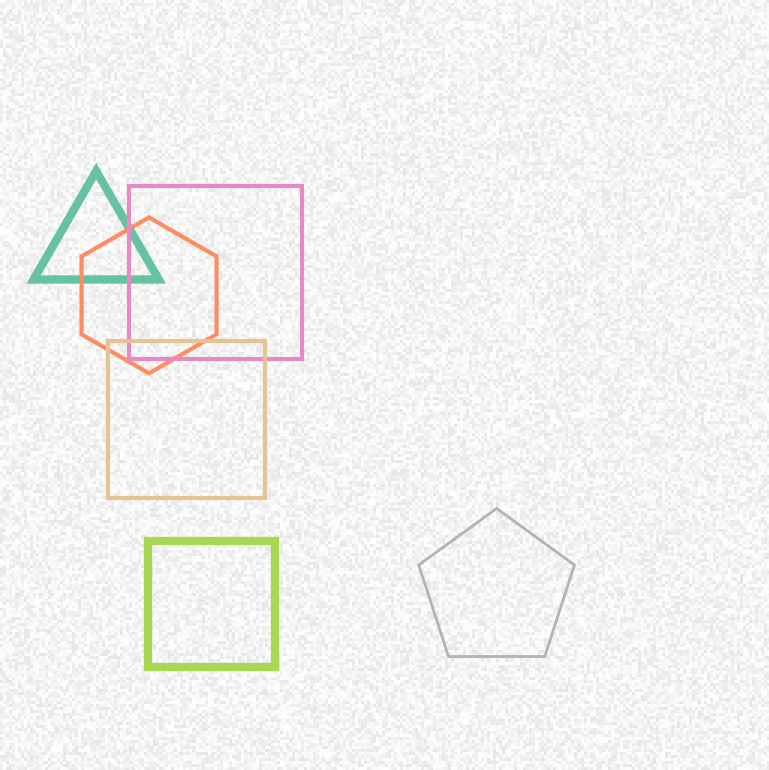[{"shape": "triangle", "thickness": 3, "radius": 0.47, "center": [0.125, 0.684]}, {"shape": "hexagon", "thickness": 1.5, "radius": 0.51, "center": [0.194, 0.616]}, {"shape": "square", "thickness": 1.5, "radius": 0.56, "center": [0.28, 0.646]}, {"shape": "square", "thickness": 3, "radius": 0.41, "center": [0.275, 0.216]}, {"shape": "square", "thickness": 1.5, "radius": 0.51, "center": [0.242, 0.455]}, {"shape": "pentagon", "thickness": 1, "radius": 0.53, "center": [0.645, 0.233]}]